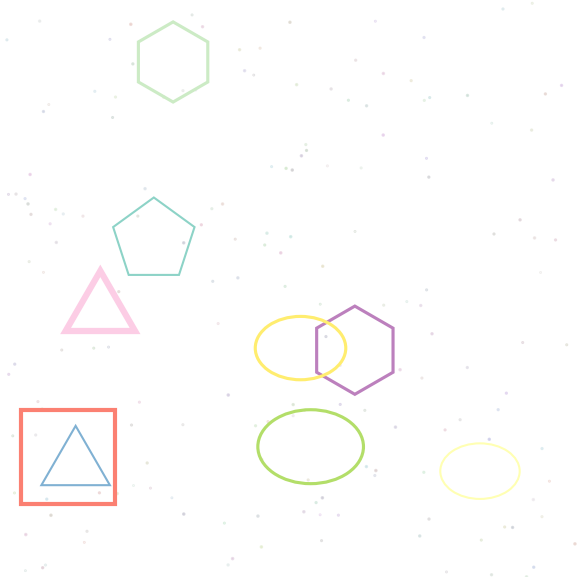[{"shape": "pentagon", "thickness": 1, "radius": 0.37, "center": [0.266, 0.583]}, {"shape": "oval", "thickness": 1, "radius": 0.34, "center": [0.831, 0.183]}, {"shape": "square", "thickness": 2, "radius": 0.41, "center": [0.118, 0.207]}, {"shape": "triangle", "thickness": 1, "radius": 0.34, "center": [0.131, 0.193]}, {"shape": "oval", "thickness": 1.5, "radius": 0.46, "center": [0.538, 0.226]}, {"shape": "triangle", "thickness": 3, "radius": 0.35, "center": [0.174, 0.461]}, {"shape": "hexagon", "thickness": 1.5, "radius": 0.38, "center": [0.614, 0.393]}, {"shape": "hexagon", "thickness": 1.5, "radius": 0.35, "center": [0.3, 0.892]}, {"shape": "oval", "thickness": 1.5, "radius": 0.39, "center": [0.52, 0.396]}]